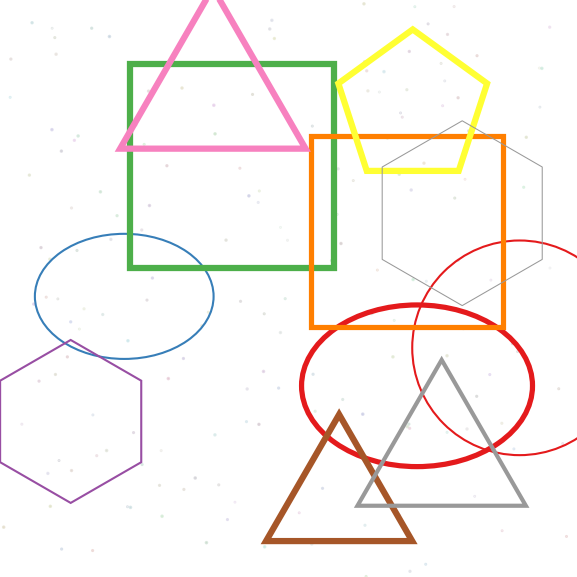[{"shape": "oval", "thickness": 2.5, "radius": 1.0, "center": [0.722, 0.331]}, {"shape": "circle", "thickness": 1, "radius": 0.93, "center": [0.9, 0.397]}, {"shape": "oval", "thickness": 1, "radius": 0.77, "center": [0.215, 0.486]}, {"shape": "square", "thickness": 3, "radius": 0.88, "center": [0.402, 0.712]}, {"shape": "hexagon", "thickness": 1, "radius": 0.71, "center": [0.122, 0.269]}, {"shape": "square", "thickness": 2.5, "radius": 0.83, "center": [0.704, 0.598]}, {"shape": "pentagon", "thickness": 3, "radius": 0.68, "center": [0.715, 0.813]}, {"shape": "triangle", "thickness": 3, "radius": 0.73, "center": [0.587, 0.135]}, {"shape": "triangle", "thickness": 3, "radius": 0.93, "center": [0.369, 0.834]}, {"shape": "hexagon", "thickness": 0.5, "radius": 0.8, "center": [0.8, 0.63]}, {"shape": "triangle", "thickness": 2, "radius": 0.84, "center": [0.765, 0.208]}]